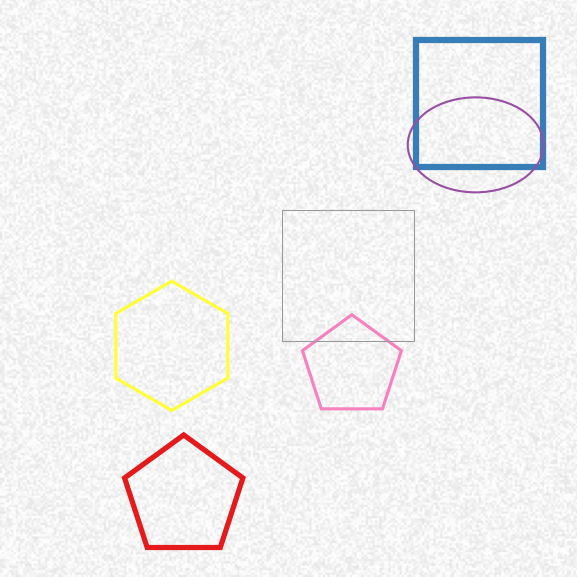[{"shape": "pentagon", "thickness": 2.5, "radius": 0.54, "center": [0.318, 0.138]}, {"shape": "square", "thickness": 3, "radius": 0.55, "center": [0.83, 0.82]}, {"shape": "oval", "thickness": 1, "radius": 0.59, "center": [0.824, 0.748]}, {"shape": "hexagon", "thickness": 1.5, "radius": 0.56, "center": [0.297, 0.4]}, {"shape": "pentagon", "thickness": 1.5, "radius": 0.45, "center": [0.609, 0.364]}, {"shape": "square", "thickness": 0.5, "radius": 0.57, "center": [0.602, 0.522]}]